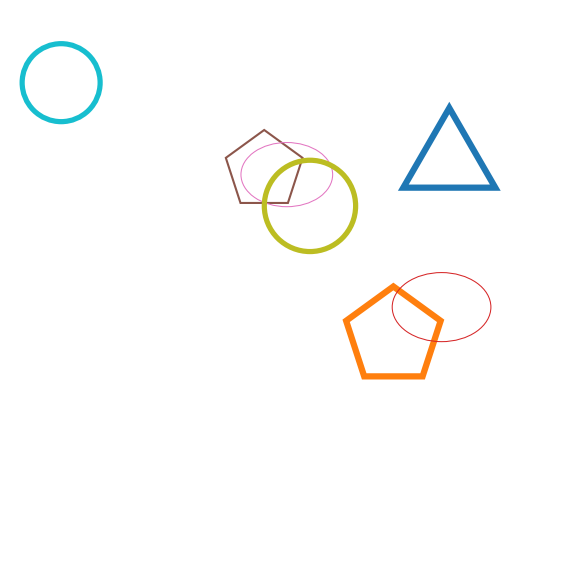[{"shape": "triangle", "thickness": 3, "radius": 0.46, "center": [0.778, 0.72]}, {"shape": "pentagon", "thickness": 3, "radius": 0.43, "center": [0.681, 0.417]}, {"shape": "oval", "thickness": 0.5, "radius": 0.43, "center": [0.765, 0.467]}, {"shape": "pentagon", "thickness": 1, "radius": 0.35, "center": [0.457, 0.704]}, {"shape": "oval", "thickness": 0.5, "radius": 0.4, "center": [0.497, 0.697]}, {"shape": "circle", "thickness": 2.5, "radius": 0.4, "center": [0.537, 0.643]}, {"shape": "circle", "thickness": 2.5, "radius": 0.34, "center": [0.106, 0.856]}]